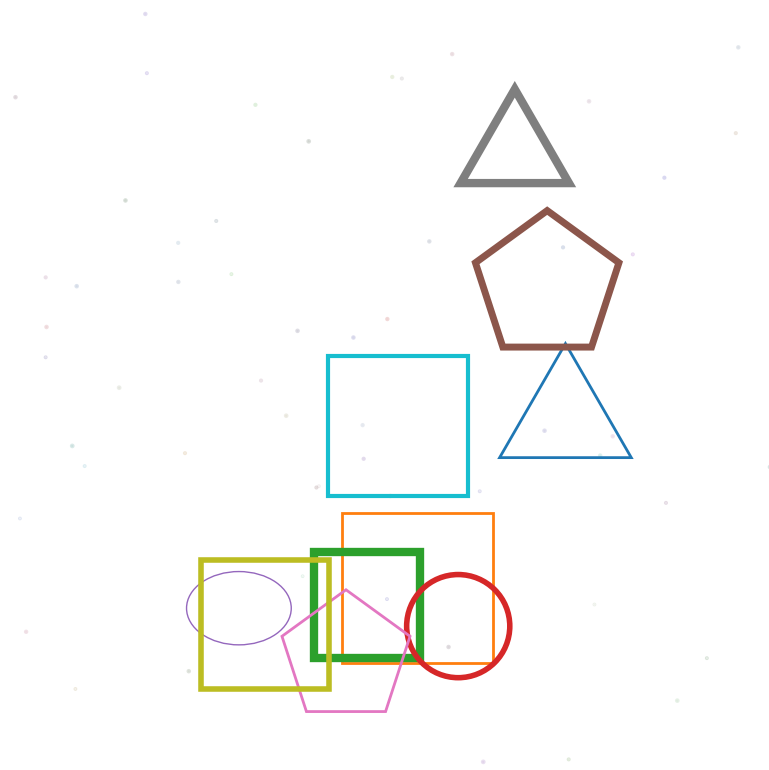[{"shape": "triangle", "thickness": 1, "radius": 0.49, "center": [0.734, 0.455]}, {"shape": "square", "thickness": 1, "radius": 0.49, "center": [0.542, 0.237]}, {"shape": "square", "thickness": 3, "radius": 0.34, "center": [0.477, 0.214]}, {"shape": "circle", "thickness": 2, "radius": 0.33, "center": [0.595, 0.187]}, {"shape": "oval", "thickness": 0.5, "radius": 0.34, "center": [0.31, 0.21]}, {"shape": "pentagon", "thickness": 2.5, "radius": 0.49, "center": [0.711, 0.629]}, {"shape": "pentagon", "thickness": 1, "radius": 0.44, "center": [0.449, 0.147]}, {"shape": "triangle", "thickness": 3, "radius": 0.41, "center": [0.669, 0.803]}, {"shape": "square", "thickness": 2, "radius": 0.42, "center": [0.344, 0.189]}, {"shape": "square", "thickness": 1.5, "radius": 0.45, "center": [0.517, 0.447]}]